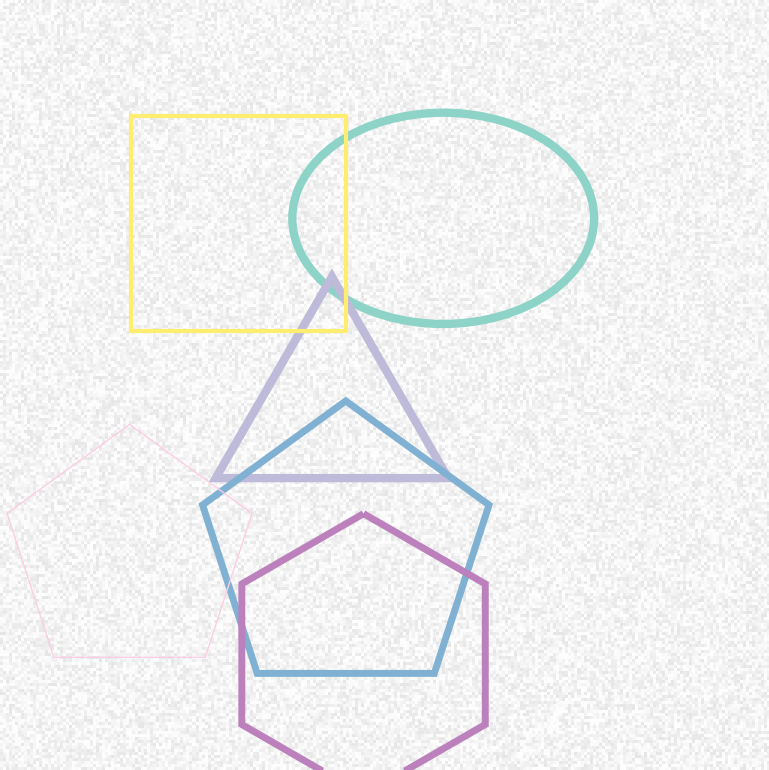[{"shape": "oval", "thickness": 3, "radius": 0.98, "center": [0.576, 0.716]}, {"shape": "triangle", "thickness": 3, "radius": 0.87, "center": [0.431, 0.466]}, {"shape": "pentagon", "thickness": 2.5, "radius": 0.98, "center": [0.449, 0.284]}, {"shape": "pentagon", "thickness": 0.5, "radius": 0.84, "center": [0.168, 0.282]}, {"shape": "hexagon", "thickness": 2.5, "radius": 0.91, "center": [0.472, 0.15]}, {"shape": "square", "thickness": 1.5, "radius": 0.7, "center": [0.31, 0.71]}]